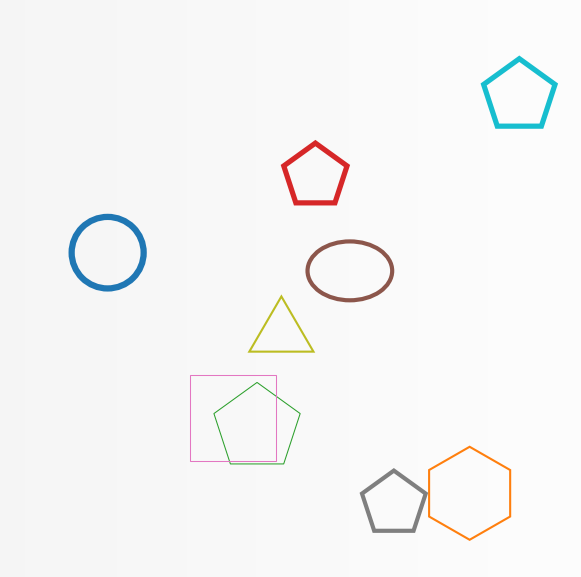[{"shape": "circle", "thickness": 3, "radius": 0.31, "center": [0.185, 0.562]}, {"shape": "hexagon", "thickness": 1, "radius": 0.4, "center": [0.808, 0.145]}, {"shape": "pentagon", "thickness": 0.5, "radius": 0.39, "center": [0.442, 0.259]}, {"shape": "pentagon", "thickness": 2.5, "radius": 0.29, "center": [0.543, 0.694]}, {"shape": "oval", "thickness": 2, "radius": 0.36, "center": [0.602, 0.53]}, {"shape": "square", "thickness": 0.5, "radius": 0.37, "center": [0.401, 0.276]}, {"shape": "pentagon", "thickness": 2, "radius": 0.29, "center": [0.678, 0.127]}, {"shape": "triangle", "thickness": 1, "radius": 0.32, "center": [0.484, 0.422]}, {"shape": "pentagon", "thickness": 2.5, "radius": 0.32, "center": [0.893, 0.833]}]